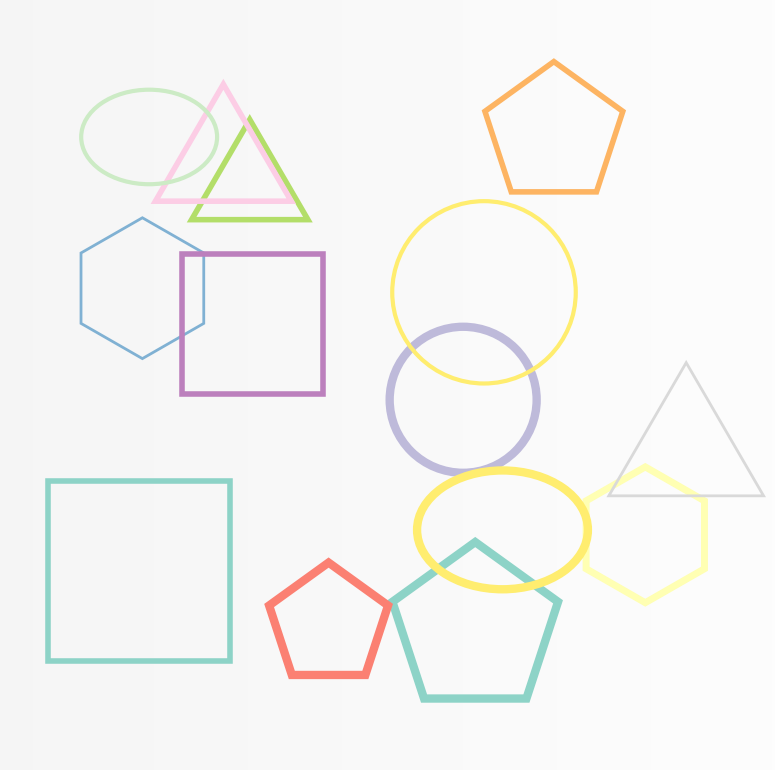[{"shape": "pentagon", "thickness": 3, "radius": 0.56, "center": [0.613, 0.184]}, {"shape": "square", "thickness": 2, "radius": 0.59, "center": [0.18, 0.258]}, {"shape": "hexagon", "thickness": 2.5, "radius": 0.44, "center": [0.833, 0.305]}, {"shape": "circle", "thickness": 3, "radius": 0.47, "center": [0.598, 0.481]}, {"shape": "pentagon", "thickness": 3, "radius": 0.4, "center": [0.424, 0.189]}, {"shape": "hexagon", "thickness": 1, "radius": 0.46, "center": [0.184, 0.626]}, {"shape": "pentagon", "thickness": 2, "radius": 0.47, "center": [0.715, 0.826]}, {"shape": "triangle", "thickness": 2, "radius": 0.43, "center": [0.322, 0.758]}, {"shape": "triangle", "thickness": 2, "radius": 0.51, "center": [0.288, 0.789]}, {"shape": "triangle", "thickness": 1, "radius": 0.58, "center": [0.885, 0.414]}, {"shape": "square", "thickness": 2, "radius": 0.45, "center": [0.326, 0.579]}, {"shape": "oval", "thickness": 1.5, "radius": 0.44, "center": [0.192, 0.822]}, {"shape": "circle", "thickness": 1.5, "radius": 0.59, "center": [0.625, 0.62]}, {"shape": "oval", "thickness": 3, "radius": 0.55, "center": [0.648, 0.312]}]